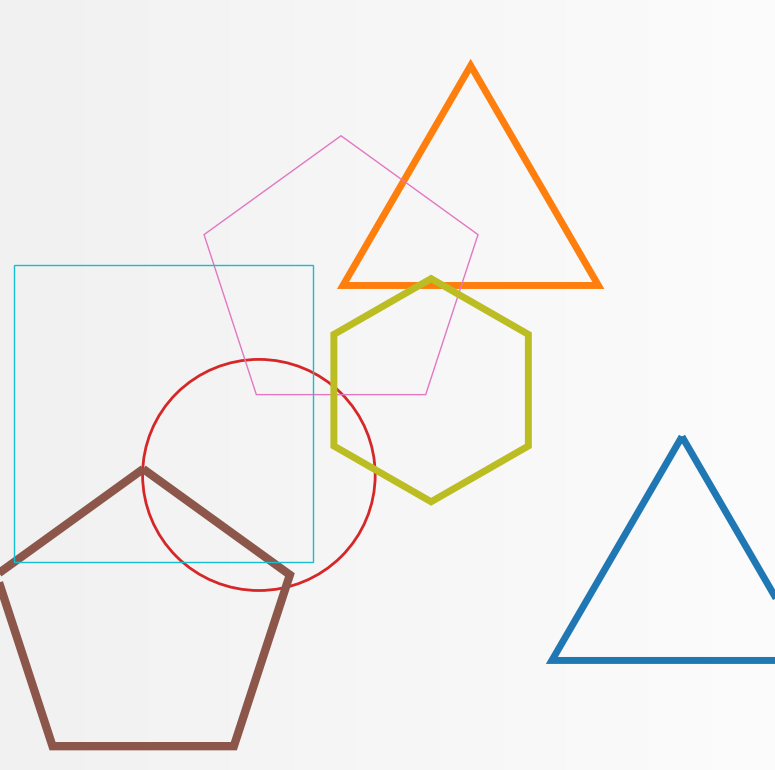[{"shape": "triangle", "thickness": 2.5, "radius": 0.97, "center": [0.88, 0.239]}, {"shape": "triangle", "thickness": 2.5, "radius": 0.95, "center": [0.607, 0.724]}, {"shape": "circle", "thickness": 1, "radius": 0.75, "center": [0.334, 0.383]}, {"shape": "pentagon", "thickness": 3, "radius": 1.0, "center": [0.185, 0.192]}, {"shape": "pentagon", "thickness": 0.5, "radius": 0.93, "center": [0.44, 0.638]}, {"shape": "hexagon", "thickness": 2.5, "radius": 0.72, "center": [0.556, 0.493]}, {"shape": "square", "thickness": 0.5, "radius": 0.96, "center": [0.212, 0.463]}]